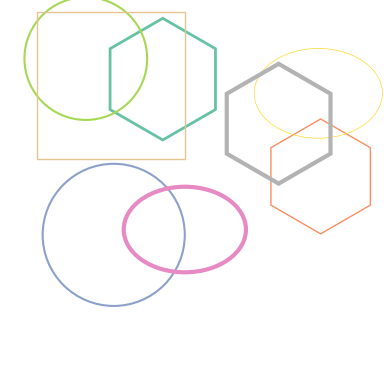[{"shape": "hexagon", "thickness": 2, "radius": 0.79, "center": [0.423, 0.794]}, {"shape": "hexagon", "thickness": 1, "radius": 0.75, "center": [0.833, 0.542]}, {"shape": "circle", "thickness": 1.5, "radius": 0.92, "center": [0.295, 0.39]}, {"shape": "oval", "thickness": 3, "radius": 0.79, "center": [0.48, 0.404]}, {"shape": "circle", "thickness": 1.5, "radius": 0.8, "center": [0.223, 0.848]}, {"shape": "oval", "thickness": 0.5, "radius": 0.83, "center": [0.827, 0.758]}, {"shape": "square", "thickness": 1, "radius": 0.96, "center": [0.288, 0.777]}, {"shape": "hexagon", "thickness": 3, "radius": 0.78, "center": [0.724, 0.679]}]